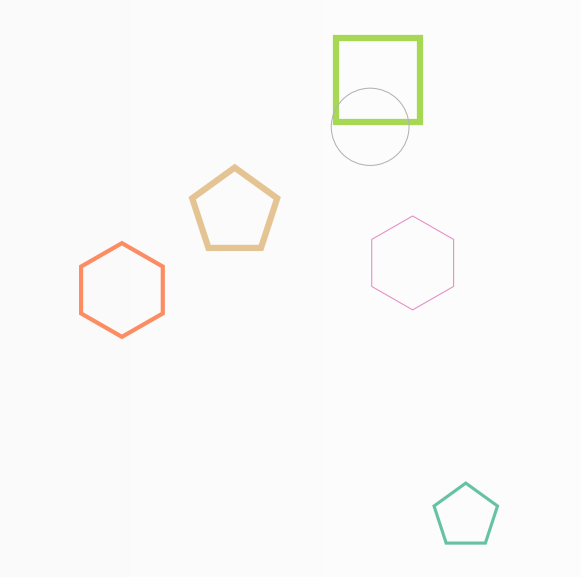[{"shape": "pentagon", "thickness": 1.5, "radius": 0.29, "center": [0.801, 0.105]}, {"shape": "hexagon", "thickness": 2, "radius": 0.41, "center": [0.21, 0.497]}, {"shape": "hexagon", "thickness": 0.5, "radius": 0.41, "center": [0.71, 0.544]}, {"shape": "square", "thickness": 3, "radius": 0.36, "center": [0.65, 0.861]}, {"shape": "pentagon", "thickness": 3, "radius": 0.38, "center": [0.404, 0.632]}, {"shape": "circle", "thickness": 0.5, "radius": 0.33, "center": [0.637, 0.78]}]